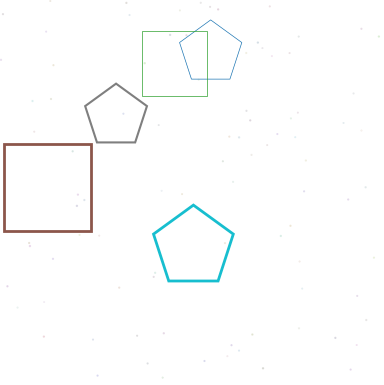[{"shape": "pentagon", "thickness": 0.5, "radius": 0.43, "center": [0.547, 0.863]}, {"shape": "square", "thickness": 0.5, "radius": 0.42, "center": [0.454, 0.836]}, {"shape": "square", "thickness": 2, "radius": 0.57, "center": [0.123, 0.512]}, {"shape": "pentagon", "thickness": 1.5, "radius": 0.42, "center": [0.301, 0.698]}, {"shape": "pentagon", "thickness": 2, "radius": 0.54, "center": [0.502, 0.358]}]